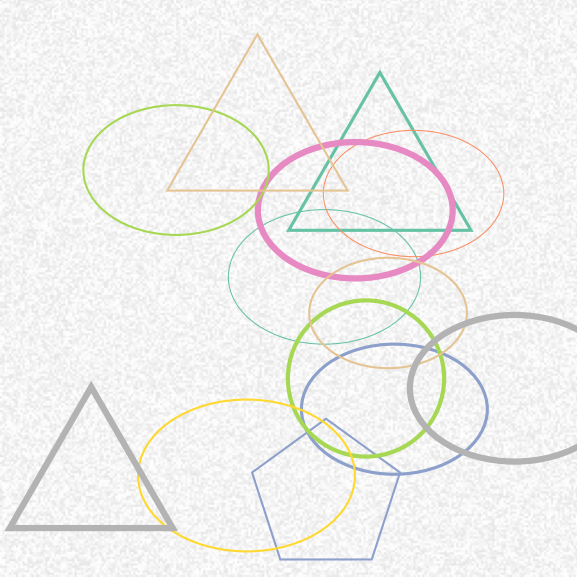[{"shape": "oval", "thickness": 0.5, "radius": 0.83, "center": [0.562, 0.52]}, {"shape": "triangle", "thickness": 1.5, "radius": 0.91, "center": [0.658, 0.691]}, {"shape": "oval", "thickness": 0.5, "radius": 0.78, "center": [0.716, 0.664]}, {"shape": "pentagon", "thickness": 1, "radius": 0.67, "center": [0.565, 0.139]}, {"shape": "oval", "thickness": 1.5, "radius": 0.8, "center": [0.683, 0.291]}, {"shape": "oval", "thickness": 3, "radius": 0.84, "center": [0.615, 0.635]}, {"shape": "oval", "thickness": 1, "radius": 0.8, "center": [0.305, 0.705]}, {"shape": "circle", "thickness": 2, "radius": 0.68, "center": [0.634, 0.344]}, {"shape": "oval", "thickness": 1, "radius": 0.94, "center": [0.427, 0.176]}, {"shape": "triangle", "thickness": 1, "radius": 0.9, "center": [0.446, 0.759]}, {"shape": "oval", "thickness": 1, "radius": 0.68, "center": [0.672, 0.457]}, {"shape": "triangle", "thickness": 3, "radius": 0.81, "center": [0.158, 0.166]}, {"shape": "oval", "thickness": 3, "radius": 0.91, "center": [0.891, 0.327]}]